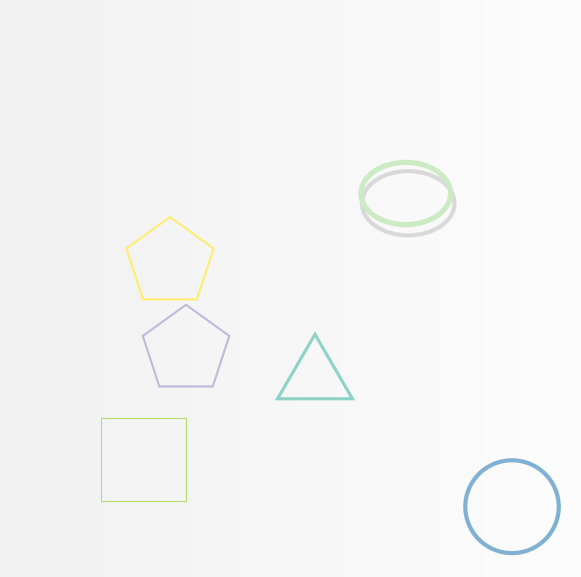[{"shape": "triangle", "thickness": 1.5, "radius": 0.37, "center": [0.542, 0.346]}, {"shape": "pentagon", "thickness": 1, "radius": 0.39, "center": [0.32, 0.393]}, {"shape": "circle", "thickness": 2, "radius": 0.4, "center": [0.881, 0.122]}, {"shape": "square", "thickness": 0.5, "radius": 0.36, "center": [0.247, 0.203]}, {"shape": "oval", "thickness": 2, "radius": 0.4, "center": [0.702, 0.647]}, {"shape": "oval", "thickness": 2.5, "radius": 0.39, "center": [0.698, 0.664]}, {"shape": "pentagon", "thickness": 1, "radius": 0.39, "center": [0.292, 0.545]}]